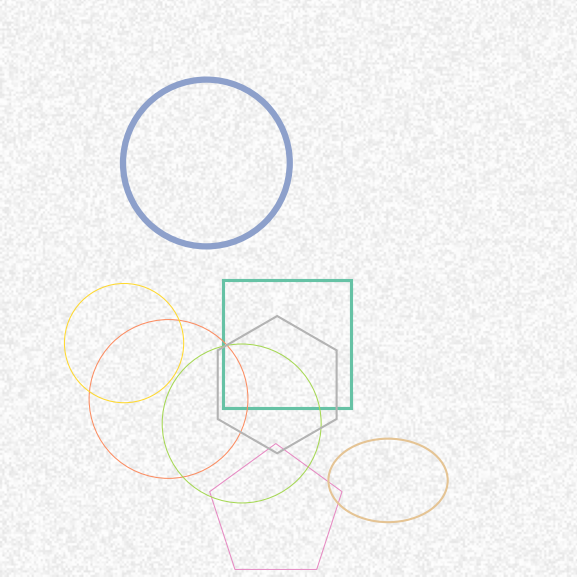[{"shape": "square", "thickness": 1.5, "radius": 0.56, "center": [0.497, 0.404]}, {"shape": "circle", "thickness": 0.5, "radius": 0.69, "center": [0.292, 0.308]}, {"shape": "circle", "thickness": 3, "radius": 0.72, "center": [0.357, 0.717]}, {"shape": "pentagon", "thickness": 0.5, "radius": 0.6, "center": [0.478, 0.111]}, {"shape": "circle", "thickness": 0.5, "radius": 0.69, "center": [0.418, 0.266]}, {"shape": "circle", "thickness": 0.5, "radius": 0.52, "center": [0.215, 0.405]}, {"shape": "oval", "thickness": 1, "radius": 0.52, "center": [0.672, 0.167]}, {"shape": "hexagon", "thickness": 1, "radius": 0.59, "center": [0.48, 0.333]}]